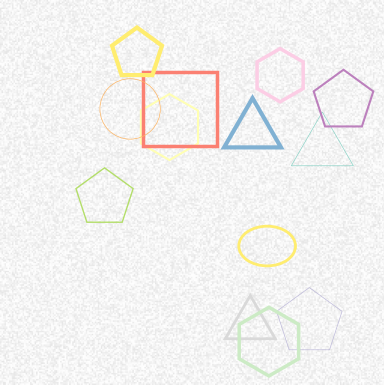[{"shape": "triangle", "thickness": 0.5, "radius": 0.47, "center": [0.837, 0.616]}, {"shape": "hexagon", "thickness": 1.5, "radius": 0.43, "center": [0.44, 0.67]}, {"shape": "pentagon", "thickness": 0.5, "radius": 0.45, "center": [0.803, 0.164]}, {"shape": "square", "thickness": 2.5, "radius": 0.48, "center": [0.468, 0.718]}, {"shape": "triangle", "thickness": 3, "radius": 0.43, "center": [0.656, 0.66]}, {"shape": "circle", "thickness": 0.5, "radius": 0.39, "center": [0.338, 0.717]}, {"shape": "pentagon", "thickness": 1, "radius": 0.39, "center": [0.272, 0.486]}, {"shape": "hexagon", "thickness": 2.5, "radius": 0.35, "center": [0.728, 0.805]}, {"shape": "triangle", "thickness": 2, "radius": 0.37, "center": [0.65, 0.158]}, {"shape": "pentagon", "thickness": 1.5, "radius": 0.41, "center": [0.892, 0.737]}, {"shape": "hexagon", "thickness": 2.5, "radius": 0.45, "center": [0.699, 0.113]}, {"shape": "oval", "thickness": 2, "radius": 0.37, "center": [0.694, 0.361]}, {"shape": "pentagon", "thickness": 3, "radius": 0.34, "center": [0.356, 0.86]}]